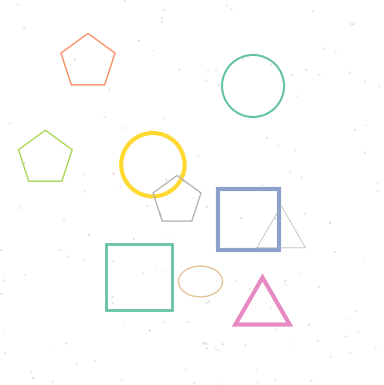[{"shape": "circle", "thickness": 1.5, "radius": 0.4, "center": [0.657, 0.777]}, {"shape": "square", "thickness": 2, "radius": 0.43, "center": [0.361, 0.28]}, {"shape": "pentagon", "thickness": 1, "radius": 0.37, "center": [0.229, 0.839]}, {"shape": "square", "thickness": 3, "radius": 0.39, "center": [0.646, 0.43]}, {"shape": "triangle", "thickness": 3, "radius": 0.41, "center": [0.682, 0.198]}, {"shape": "pentagon", "thickness": 1, "radius": 0.37, "center": [0.118, 0.588]}, {"shape": "circle", "thickness": 3, "radius": 0.41, "center": [0.397, 0.572]}, {"shape": "oval", "thickness": 1, "radius": 0.29, "center": [0.521, 0.269]}, {"shape": "triangle", "thickness": 0.5, "radius": 0.36, "center": [0.73, 0.393]}, {"shape": "pentagon", "thickness": 1, "radius": 0.33, "center": [0.46, 0.479]}]